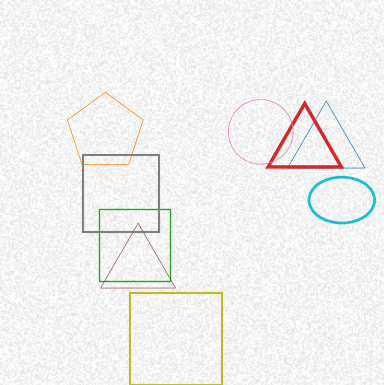[{"shape": "triangle", "thickness": 0.5, "radius": 0.58, "center": [0.848, 0.622]}, {"shape": "pentagon", "thickness": 0.5, "radius": 0.52, "center": [0.274, 0.657]}, {"shape": "square", "thickness": 1, "radius": 0.46, "center": [0.35, 0.364]}, {"shape": "triangle", "thickness": 2.5, "radius": 0.55, "center": [0.791, 0.621]}, {"shape": "triangle", "thickness": 0.5, "radius": 0.56, "center": [0.359, 0.308]}, {"shape": "circle", "thickness": 0.5, "radius": 0.42, "center": [0.677, 0.658]}, {"shape": "square", "thickness": 1.5, "radius": 0.5, "center": [0.314, 0.498]}, {"shape": "square", "thickness": 1.5, "radius": 0.6, "center": [0.457, 0.119]}, {"shape": "oval", "thickness": 2, "radius": 0.43, "center": [0.888, 0.48]}]